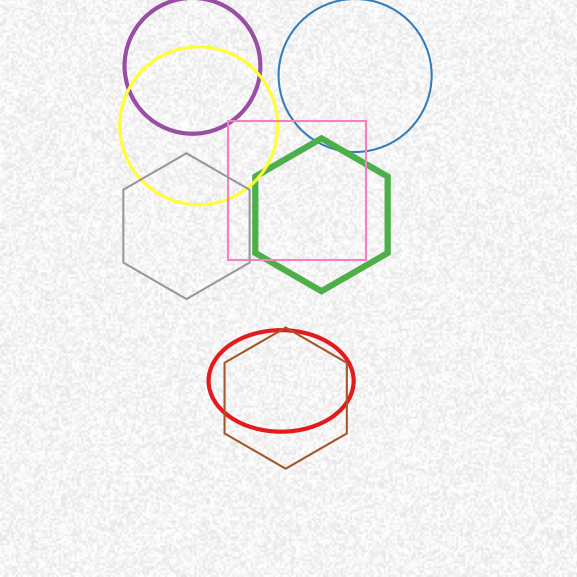[{"shape": "oval", "thickness": 2, "radius": 0.63, "center": [0.487, 0.34]}, {"shape": "circle", "thickness": 1, "radius": 0.66, "center": [0.615, 0.868]}, {"shape": "hexagon", "thickness": 3, "radius": 0.66, "center": [0.557, 0.627]}, {"shape": "circle", "thickness": 2, "radius": 0.59, "center": [0.333, 0.885]}, {"shape": "circle", "thickness": 1.5, "radius": 0.68, "center": [0.344, 0.781]}, {"shape": "hexagon", "thickness": 1, "radius": 0.61, "center": [0.495, 0.31]}, {"shape": "square", "thickness": 1, "radius": 0.6, "center": [0.514, 0.669]}, {"shape": "hexagon", "thickness": 1, "radius": 0.63, "center": [0.323, 0.607]}]